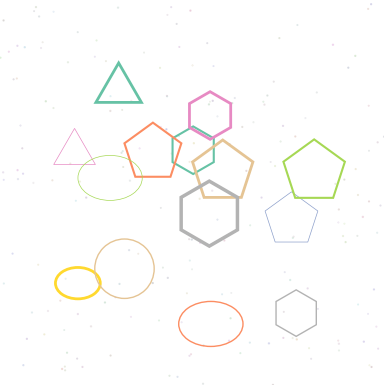[{"shape": "triangle", "thickness": 2, "radius": 0.34, "center": [0.308, 0.768]}, {"shape": "hexagon", "thickness": 1.5, "radius": 0.31, "center": [0.502, 0.61]}, {"shape": "oval", "thickness": 1, "radius": 0.42, "center": [0.548, 0.159]}, {"shape": "pentagon", "thickness": 1.5, "radius": 0.39, "center": [0.397, 0.604]}, {"shape": "pentagon", "thickness": 0.5, "radius": 0.36, "center": [0.757, 0.43]}, {"shape": "hexagon", "thickness": 2, "radius": 0.31, "center": [0.546, 0.7]}, {"shape": "triangle", "thickness": 0.5, "radius": 0.31, "center": [0.194, 0.604]}, {"shape": "pentagon", "thickness": 1.5, "radius": 0.42, "center": [0.816, 0.554]}, {"shape": "oval", "thickness": 0.5, "radius": 0.42, "center": [0.286, 0.538]}, {"shape": "oval", "thickness": 2, "radius": 0.29, "center": [0.202, 0.265]}, {"shape": "pentagon", "thickness": 2, "radius": 0.41, "center": [0.579, 0.554]}, {"shape": "circle", "thickness": 1, "radius": 0.39, "center": [0.323, 0.302]}, {"shape": "hexagon", "thickness": 2.5, "radius": 0.42, "center": [0.544, 0.445]}, {"shape": "hexagon", "thickness": 1, "radius": 0.3, "center": [0.769, 0.187]}]